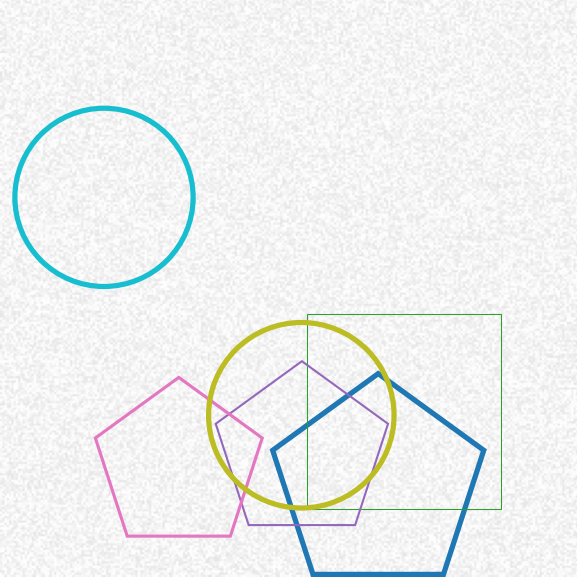[{"shape": "pentagon", "thickness": 2.5, "radius": 0.96, "center": [0.655, 0.16]}, {"shape": "square", "thickness": 0.5, "radius": 0.84, "center": [0.7, 0.287]}, {"shape": "pentagon", "thickness": 1, "radius": 0.78, "center": [0.523, 0.217]}, {"shape": "pentagon", "thickness": 1.5, "radius": 0.76, "center": [0.31, 0.194]}, {"shape": "circle", "thickness": 2.5, "radius": 0.8, "center": [0.522, 0.28]}, {"shape": "circle", "thickness": 2.5, "radius": 0.77, "center": [0.18, 0.657]}]